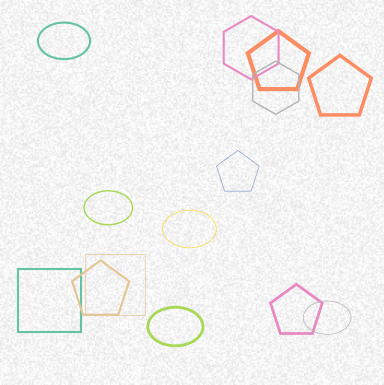[{"shape": "square", "thickness": 1.5, "radius": 0.41, "center": [0.129, 0.219]}, {"shape": "oval", "thickness": 1.5, "radius": 0.34, "center": [0.166, 0.894]}, {"shape": "pentagon", "thickness": 3, "radius": 0.42, "center": [0.723, 0.836]}, {"shape": "pentagon", "thickness": 2.5, "radius": 0.43, "center": [0.883, 0.771]}, {"shape": "pentagon", "thickness": 0.5, "radius": 0.29, "center": [0.618, 0.551]}, {"shape": "pentagon", "thickness": 2, "radius": 0.35, "center": [0.77, 0.191]}, {"shape": "hexagon", "thickness": 1.5, "radius": 0.41, "center": [0.652, 0.876]}, {"shape": "oval", "thickness": 1, "radius": 0.31, "center": [0.281, 0.46]}, {"shape": "oval", "thickness": 2, "radius": 0.36, "center": [0.456, 0.152]}, {"shape": "oval", "thickness": 0.5, "radius": 0.35, "center": [0.492, 0.405]}, {"shape": "pentagon", "thickness": 1.5, "radius": 0.39, "center": [0.261, 0.246]}, {"shape": "square", "thickness": 0.5, "radius": 0.39, "center": [0.299, 0.261]}, {"shape": "hexagon", "thickness": 1, "radius": 0.35, "center": [0.716, 0.772]}, {"shape": "oval", "thickness": 0.5, "radius": 0.31, "center": [0.85, 0.175]}]